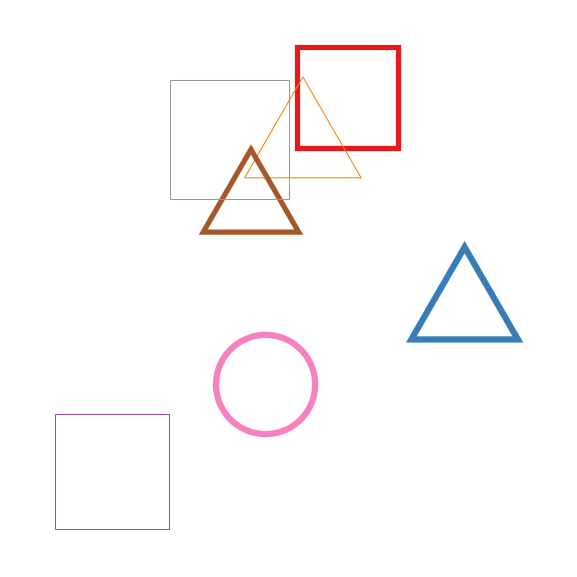[{"shape": "square", "thickness": 2.5, "radius": 0.44, "center": [0.602, 0.83]}, {"shape": "triangle", "thickness": 3, "radius": 0.53, "center": [0.805, 0.465]}, {"shape": "square", "thickness": 0.5, "radius": 0.5, "center": [0.194, 0.182]}, {"shape": "triangle", "thickness": 0.5, "radius": 0.58, "center": [0.524, 0.749]}, {"shape": "triangle", "thickness": 2.5, "radius": 0.48, "center": [0.435, 0.645]}, {"shape": "circle", "thickness": 3, "radius": 0.43, "center": [0.46, 0.333]}, {"shape": "square", "thickness": 0.5, "radius": 0.52, "center": [0.397, 0.758]}]